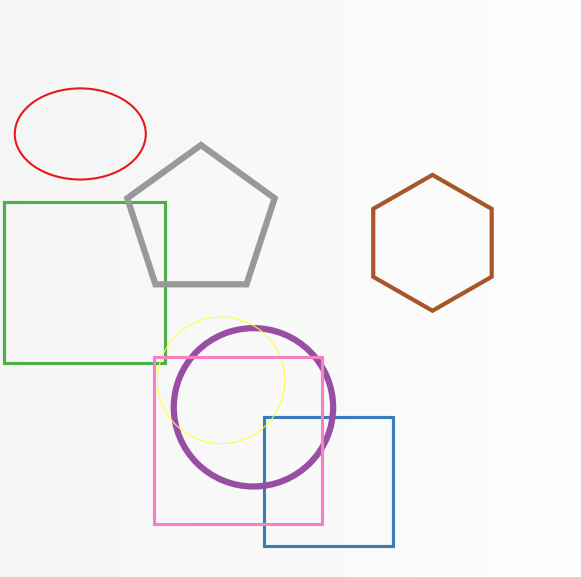[{"shape": "oval", "thickness": 1, "radius": 0.56, "center": [0.138, 0.767]}, {"shape": "square", "thickness": 1.5, "radius": 0.56, "center": [0.565, 0.165]}, {"shape": "square", "thickness": 1.5, "radius": 0.7, "center": [0.145, 0.51]}, {"shape": "circle", "thickness": 3, "radius": 0.69, "center": [0.436, 0.294]}, {"shape": "circle", "thickness": 0.5, "radius": 0.55, "center": [0.381, 0.341]}, {"shape": "hexagon", "thickness": 2, "radius": 0.59, "center": [0.744, 0.579]}, {"shape": "square", "thickness": 1.5, "radius": 0.72, "center": [0.409, 0.236]}, {"shape": "pentagon", "thickness": 3, "radius": 0.67, "center": [0.346, 0.615]}]